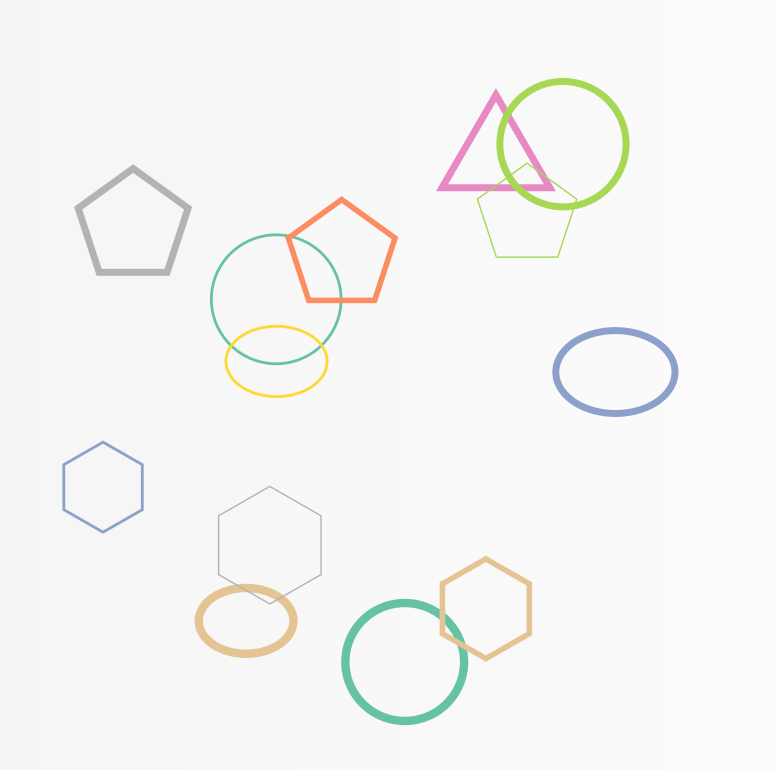[{"shape": "circle", "thickness": 3, "radius": 0.38, "center": [0.522, 0.14]}, {"shape": "circle", "thickness": 1, "radius": 0.42, "center": [0.356, 0.611]}, {"shape": "pentagon", "thickness": 2, "radius": 0.36, "center": [0.441, 0.668]}, {"shape": "hexagon", "thickness": 1, "radius": 0.29, "center": [0.133, 0.367]}, {"shape": "oval", "thickness": 2.5, "radius": 0.38, "center": [0.794, 0.517]}, {"shape": "triangle", "thickness": 2.5, "radius": 0.4, "center": [0.64, 0.796]}, {"shape": "circle", "thickness": 2.5, "radius": 0.41, "center": [0.726, 0.813]}, {"shape": "pentagon", "thickness": 0.5, "radius": 0.34, "center": [0.68, 0.721]}, {"shape": "oval", "thickness": 1, "radius": 0.33, "center": [0.357, 0.531]}, {"shape": "hexagon", "thickness": 2, "radius": 0.32, "center": [0.627, 0.209]}, {"shape": "oval", "thickness": 3, "radius": 0.31, "center": [0.318, 0.194]}, {"shape": "pentagon", "thickness": 2.5, "radius": 0.37, "center": [0.172, 0.707]}, {"shape": "hexagon", "thickness": 0.5, "radius": 0.38, "center": [0.348, 0.292]}]